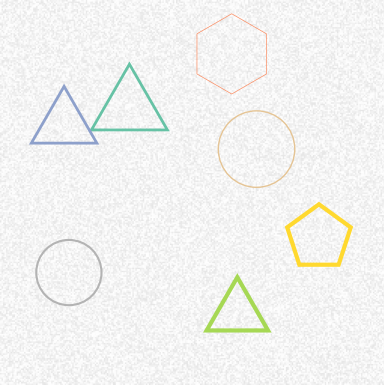[{"shape": "triangle", "thickness": 2, "radius": 0.57, "center": [0.336, 0.719]}, {"shape": "hexagon", "thickness": 0.5, "radius": 0.52, "center": [0.602, 0.86]}, {"shape": "triangle", "thickness": 2, "radius": 0.49, "center": [0.166, 0.677]}, {"shape": "triangle", "thickness": 3, "radius": 0.46, "center": [0.616, 0.188]}, {"shape": "pentagon", "thickness": 3, "radius": 0.43, "center": [0.829, 0.383]}, {"shape": "circle", "thickness": 1, "radius": 0.5, "center": [0.666, 0.613]}, {"shape": "circle", "thickness": 1.5, "radius": 0.42, "center": [0.179, 0.292]}]